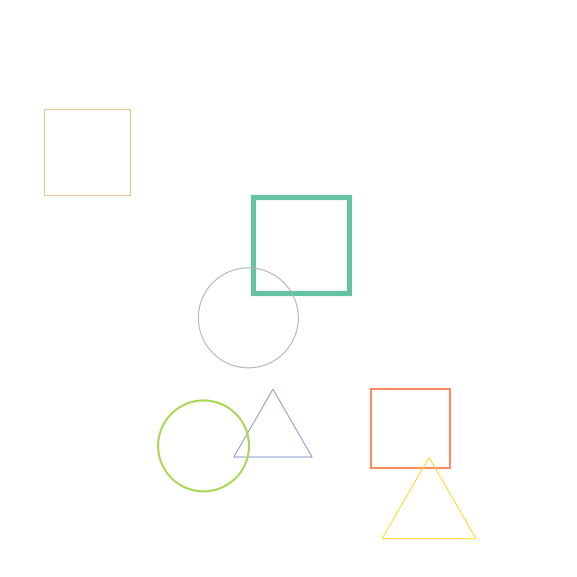[{"shape": "square", "thickness": 2.5, "radius": 0.42, "center": [0.522, 0.574]}, {"shape": "square", "thickness": 1, "radius": 0.34, "center": [0.71, 0.257]}, {"shape": "triangle", "thickness": 0.5, "radius": 0.39, "center": [0.473, 0.247]}, {"shape": "circle", "thickness": 1, "radius": 0.39, "center": [0.352, 0.227]}, {"shape": "triangle", "thickness": 0.5, "radius": 0.47, "center": [0.743, 0.113]}, {"shape": "square", "thickness": 0.5, "radius": 0.37, "center": [0.151, 0.736]}, {"shape": "circle", "thickness": 0.5, "radius": 0.43, "center": [0.43, 0.449]}]